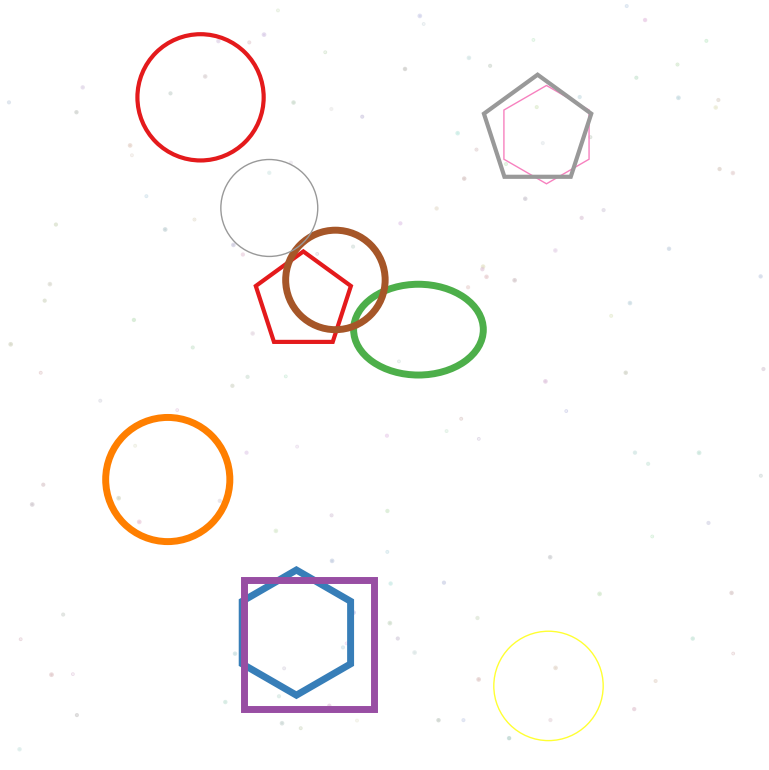[{"shape": "pentagon", "thickness": 1.5, "radius": 0.32, "center": [0.394, 0.609]}, {"shape": "circle", "thickness": 1.5, "radius": 0.41, "center": [0.26, 0.874]}, {"shape": "hexagon", "thickness": 2.5, "radius": 0.41, "center": [0.385, 0.178]}, {"shape": "oval", "thickness": 2.5, "radius": 0.42, "center": [0.543, 0.572]}, {"shape": "square", "thickness": 2.5, "radius": 0.42, "center": [0.401, 0.163]}, {"shape": "circle", "thickness": 2.5, "radius": 0.4, "center": [0.218, 0.377]}, {"shape": "circle", "thickness": 0.5, "radius": 0.36, "center": [0.712, 0.109]}, {"shape": "circle", "thickness": 2.5, "radius": 0.32, "center": [0.436, 0.636]}, {"shape": "hexagon", "thickness": 0.5, "radius": 0.32, "center": [0.71, 0.825]}, {"shape": "circle", "thickness": 0.5, "radius": 0.31, "center": [0.35, 0.73]}, {"shape": "pentagon", "thickness": 1.5, "radius": 0.37, "center": [0.698, 0.83]}]